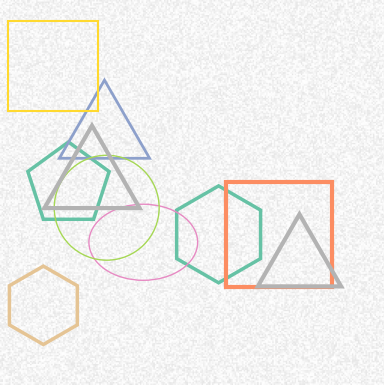[{"shape": "pentagon", "thickness": 2.5, "radius": 0.55, "center": [0.178, 0.52]}, {"shape": "hexagon", "thickness": 2.5, "radius": 0.63, "center": [0.568, 0.391]}, {"shape": "square", "thickness": 3, "radius": 0.69, "center": [0.725, 0.39]}, {"shape": "triangle", "thickness": 2, "radius": 0.68, "center": [0.271, 0.657]}, {"shape": "oval", "thickness": 1, "radius": 0.71, "center": [0.372, 0.371]}, {"shape": "circle", "thickness": 1, "radius": 0.68, "center": [0.277, 0.46]}, {"shape": "square", "thickness": 1.5, "radius": 0.59, "center": [0.138, 0.829]}, {"shape": "hexagon", "thickness": 2.5, "radius": 0.51, "center": [0.113, 0.207]}, {"shape": "triangle", "thickness": 3, "radius": 0.71, "center": [0.239, 0.531]}, {"shape": "triangle", "thickness": 3, "radius": 0.62, "center": [0.778, 0.319]}]